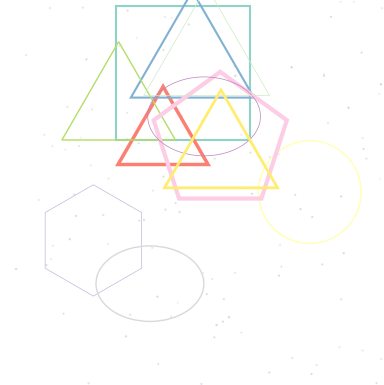[{"shape": "square", "thickness": 1.5, "radius": 0.87, "center": [0.475, 0.81]}, {"shape": "circle", "thickness": 1, "radius": 0.67, "center": [0.805, 0.501]}, {"shape": "hexagon", "thickness": 0.5, "radius": 0.72, "center": [0.243, 0.376]}, {"shape": "triangle", "thickness": 2.5, "radius": 0.68, "center": [0.423, 0.64]}, {"shape": "triangle", "thickness": 1.5, "radius": 0.92, "center": [0.5, 0.839]}, {"shape": "triangle", "thickness": 1, "radius": 0.85, "center": [0.308, 0.721]}, {"shape": "pentagon", "thickness": 3, "radius": 0.91, "center": [0.572, 0.631]}, {"shape": "oval", "thickness": 1, "radius": 0.7, "center": [0.389, 0.263]}, {"shape": "oval", "thickness": 0.5, "radius": 0.73, "center": [0.53, 0.698]}, {"shape": "triangle", "thickness": 0.5, "radius": 0.94, "center": [0.537, 0.846]}, {"shape": "triangle", "thickness": 2, "radius": 0.85, "center": [0.574, 0.597]}]